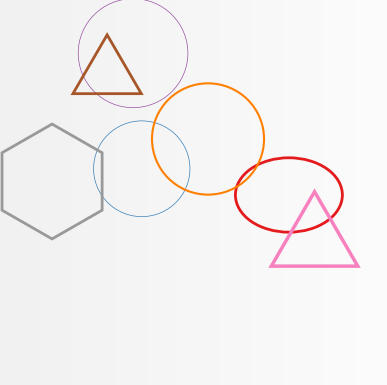[{"shape": "oval", "thickness": 2, "radius": 0.69, "center": [0.746, 0.494]}, {"shape": "circle", "thickness": 0.5, "radius": 0.62, "center": [0.366, 0.562]}, {"shape": "circle", "thickness": 0.5, "radius": 0.71, "center": [0.343, 0.862]}, {"shape": "circle", "thickness": 1.5, "radius": 0.72, "center": [0.537, 0.639]}, {"shape": "triangle", "thickness": 2, "radius": 0.51, "center": [0.276, 0.808]}, {"shape": "triangle", "thickness": 2.5, "radius": 0.64, "center": [0.812, 0.373]}, {"shape": "hexagon", "thickness": 2, "radius": 0.75, "center": [0.134, 0.529]}]